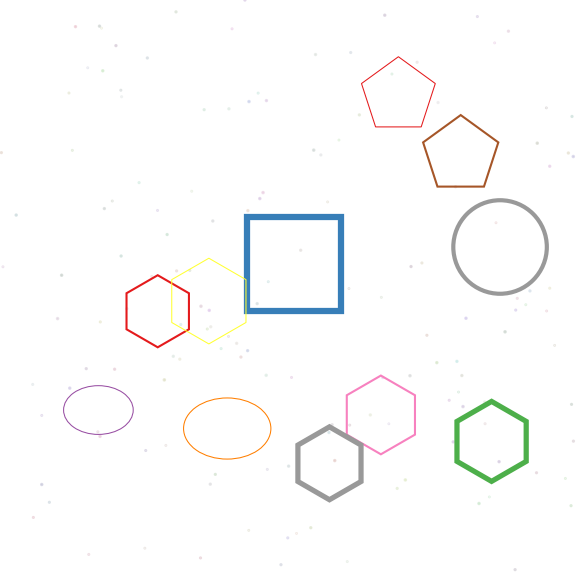[{"shape": "pentagon", "thickness": 0.5, "radius": 0.34, "center": [0.69, 0.834]}, {"shape": "hexagon", "thickness": 1, "radius": 0.31, "center": [0.273, 0.46]}, {"shape": "square", "thickness": 3, "radius": 0.41, "center": [0.51, 0.541]}, {"shape": "hexagon", "thickness": 2.5, "radius": 0.35, "center": [0.851, 0.235]}, {"shape": "oval", "thickness": 0.5, "radius": 0.3, "center": [0.17, 0.289]}, {"shape": "oval", "thickness": 0.5, "radius": 0.38, "center": [0.393, 0.257]}, {"shape": "hexagon", "thickness": 0.5, "radius": 0.37, "center": [0.362, 0.478]}, {"shape": "pentagon", "thickness": 1, "radius": 0.34, "center": [0.798, 0.731]}, {"shape": "hexagon", "thickness": 1, "radius": 0.34, "center": [0.66, 0.281]}, {"shape": "hexagon", "thickness": 2.5, "radius": 0.32, "center": [0.571, 0.197]}, {"shape": "circle", "thickness": 2, "radius": 0.4, "center": [0.866, 0.571]}]